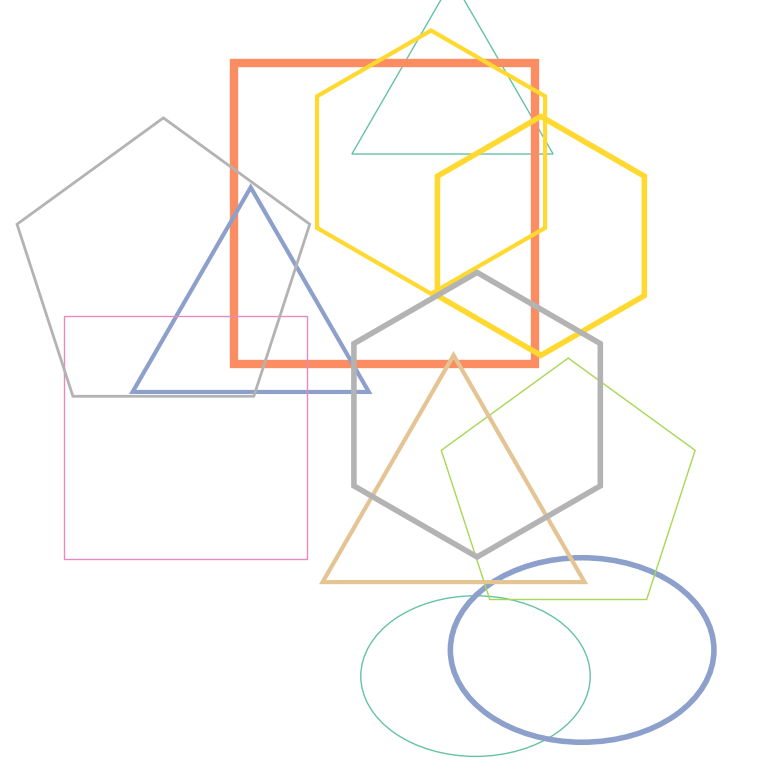[{"shape": "oval", "thickness": 0.5, "radius": 0.74, "center": [0.618, 0.122]}, {"shape": "triangle", "thickness": 0.5, "radius": 0.75, "center": [0.588, 0.875]}, {"shape": "square", "thickness": 3, "radius": 0.98, "center": [0.499, 0.723]}, {"shape": "triangle", "thickness": 1.5, "radius": 0.89, "center": [0.326, 0.58]}, {"shape": "oval", "thickness": 2, "radius": 0.86, "center": [0.756, 0.156]}, {"shape": "square", "thickness": 0.5, "radius": 0.79, "center": [0.241, 0.432]}, {"shape": "pentagon", "thickness": 0.5, "radius": 0.87, "center": [0.738, 0.362]}, {"shape": "hexagon", "thickness": 1.5, "radius": 0.85, "center": [0.56, 0.789]}, {"shape": "hexagon", "thickness": 2, "radius": 0.78, "center": [0.702, 0.694]}, {"shape": "triangle", "thickness": 1.5, "radius": 0.98, "center": [0.589, 0.342]}, {"shape": "pentagon", "thickness": 1, "radius": 1.0, "center": [0.212, 0.647]}, {"shape": "hexagon", "thickness": 2, "radius": 0.92, "center": [0.62, 0.461]}]